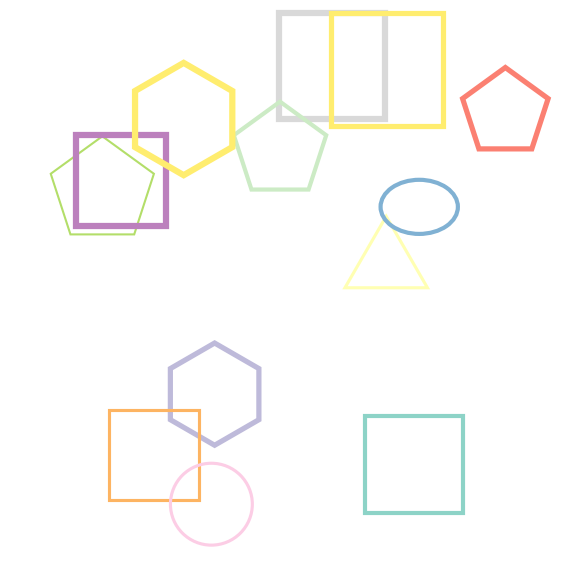[{"shape": "square", "thickness": 2, "radius": 0.42, "center": [0.717, 0.195]}, {"shape": "triangle", "thickness": 1.5, "radius": 0.41, "center": [0.669, 0.542]}, {"shape": "hexagon", "thickness": 2.5, "radius": 0.44, "center": [0.372, 0.317]}, {"shape": "pentagon", "thickness": 2.5, "radius": 0.39, "center": [0.875, 0.804]}, {"shape": "oval", "thickness": 2, "radius": 0.33, "center": [0.726, 0.641]}, {"shape": "square", "thickness": 1.5, "radius": 0.39, "center": [0.267, 0.211]}, {"shape": "pentagon", "thickness": 1, "radius": 0.47, "center": [0.177, 0.669]}, {"shape": "circle", "thickness": 1.5, "radius": 0.35, "center": [0.366, 0.126]}, {"shape": "square", "thickness": 3, "radius": 0.46, "center": [0.575, 0.886]}, {"shape": "square", "thickness": 3, "radius": 0.39, "center": [0.21, 0.686]}, {"shape": "pentagon", "thickness": 2, "radius": 0.42, "center": [0.485, 0.739]}, {"shape": "hexagon", "thickness": 3, "radius": 0.49, "center": [0.318, 0.793]}, {"shape": "square", "thickness": 2.5, "radius": 0.49, "center": [0.67, 0.879]}]